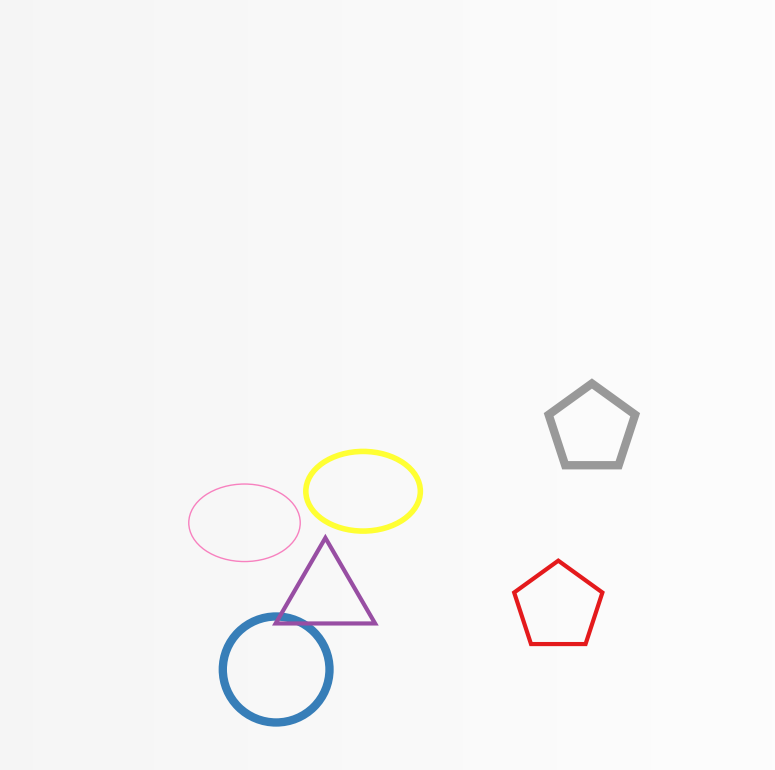[{"shape": "pentagon", "thickness": 1.5, "radius": 0.3, "center": [0.72, 0.212]}, {"shape": "circle", "thickness": 3, "radius": 0.34, "center": [0.356, 0.131]}, {"shape": "triangle", "thickness": 1.5, "radius": 0.37, "center": [0.42, 0.227]}, {"shape": "oval", "thickness": 2, "radius": 0.37, "center": [0.469, 0.362]}, {"shape": "oval", "thickness": 0.5, "radius": 0.36, "center": [0.315, 0.321]}, {"shape": "pentagon", "thickness": 3, "radius": 0.29, "center": [0.764, 0.443]}]